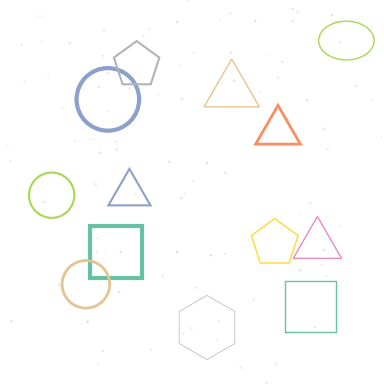[{"shape": "square", "thickness": 1, "radius": 0.33, "center": [0.806, 0.204]}, {"shape": "square", "thickness": 3, "radius": 0.34, "center": [0.301, 0.345]}, {"shape": "triangle", "thickness": 2, "radius": 0.34, "center": [0.722, 0.659]}, {"shape": "triangle", "thickness": 1.5, "radius": 0.32, "center": [0.336, 0.498]}, {"shape": "circle", "thickness": 3, "radius": 0.41, "center": [0.28, 0.742]}, {"shape": "triangle", "thickness": 1, "radius": 0.36, "center": [0.824, 0.365]}, {"shape": "oval", "thickness": 1, "radius": 0.36, "center": [0.9, 0.895]}, {"shape": "circle", "thickness": 1.5, "radius": 0.29, "center": [0.134, 0.493]}, {"shape": "pentagon", "thickness": 1, "radius": 0.32, "center": [0.714, 0.368]}, {"shape": "triangle", "thickness": 1, "radius": 0.41, "center": [0.602, 0.764]}, {"shape": "circle", "thickness": 2, "radius": 0.31, "center": [0.223, 0.262]}, {"shape": "pentagon", "thickness": 1.5, "radius": 0.31, "center": [0.355, 0.831]}, {"shape": "hexagon", "thickness": 0.5, "radius": 0.42, "center": [0.538, 0.149]}]